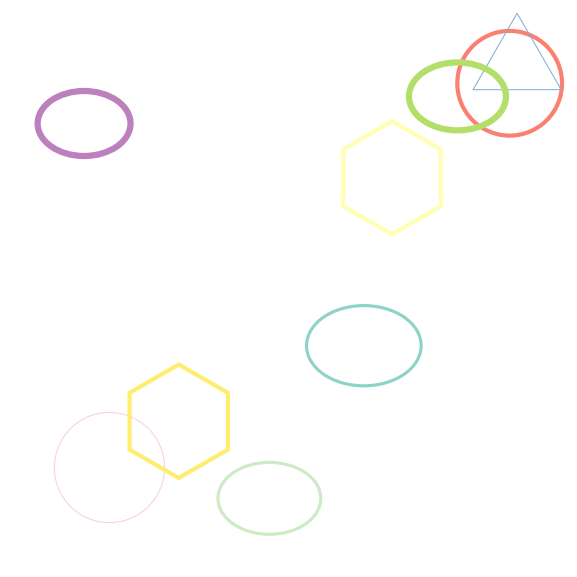[{"shape": "oval", "thickness": 1.5, "radius": 0.5, "center": [0.63, 0.401]}, {"shape": "hexagon", "thickness": 2, "radius": 0.49, "center": [0.679, 0.691]}, {"shape": "circle", "thickness": 2, "radius": 0.45, "center": [0.883, 0.855]}, {"shape": "triangle", "thickness": 0.5, "radius": 0.44, "center": [0.895, 0.888]}, {"shape": "oval", "thickness": 3, "radius": 0.42, "center": [0.792, 0.832]}, {"shape": "circle", "thickness": 0.5, "radius": 0.48, "center": [0.19, 0.19]}, {"shape": "oval", "thickness": 3, "radius": 0.4, "center": [0.146, 0.785]}, {"shape": "oval", "thickness": 1.5, "radius": 0.44, "center": [0.466, 0.136]}, {"shape": "hexagon", "thickness": 2, "radius": 0.49, "center": [0.309, 0.27]}]